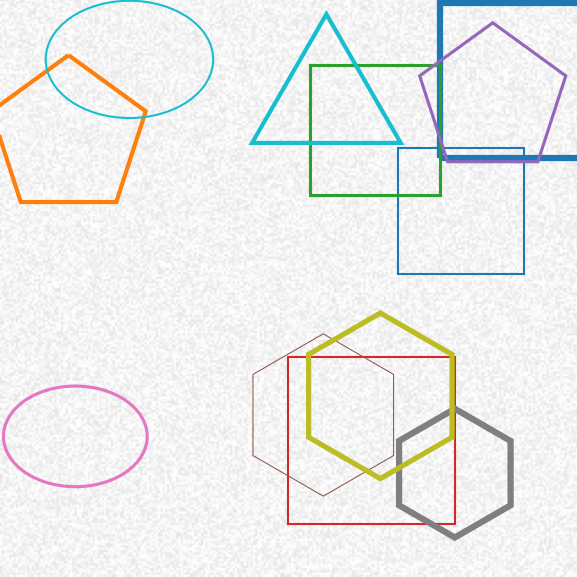[{"shape": "square", "thickness": 1, "radius": 0.55, "center": [0.798, 0.634]}, {"shape": "square", "thickness": 3, "radius": 0.67, "center": [0.896, 0.86]}, {"shape": "pentagon", "thickness": 2, "radius": 0.7, "center": [0.119, 0.763]}, {"shape": "square", "thickness": 1.5, "radius": 0.57, "center": [0.65, 0.774]}, {"shape": "square", "thickness": 1, "radius": 0.72, "center": [0.644, 0.237]}, {"shape": "pentagon", "thickness": 1.5, "radius": 0.67, "center": [0.853, 0.827]}, {"shape": "hexagon", "thickness": 0.5, "radius": 0.7, "center": [0.56, 0.281]}, {"shape": "oval", "thickness": 1.5, "radius": 0.62, "center": [0.13, 0.243]}, {"shape": "hexagon", "thickness": 3, "radius": 0.56, "center": [0.788, 0.18]}, {"shape": "hexagon", "thickness": 2.5, "radius": 0.72, "center": [0.659, 0.314]}, {"shape": "triangle", "thickness": 2, "radius": 0.74, "center": [0.565, 0.826]}, {"shape": "oval", "thickness": 1, "radius": 0.73, "center": [0.224, 0.896]}]